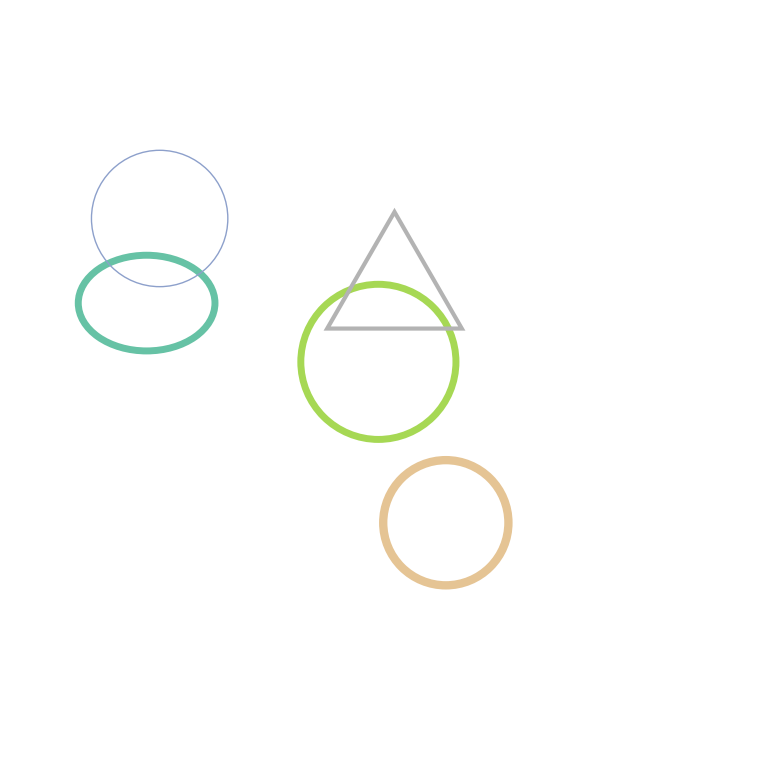[{"shape": "oval", "thickness": 2.5, "radius": 0.44, "center": [0.19, 0.606]}, {"shape": "circle", "thickness": 0.5, "radius": 0.44, "center": [0.207, 0.716]}, {"shape": "circle", "thickness": 2.5, "radius": 0.5, "center": [0.491, 0.53]}, {"shape": "circle", "thickness": 3, "radius": 0.41, "center": [0.579, 0.321]}, {"shape": "triangle", "thickness": 1.5, "radius": 0.5, "center": [0.512, 0.624]}]